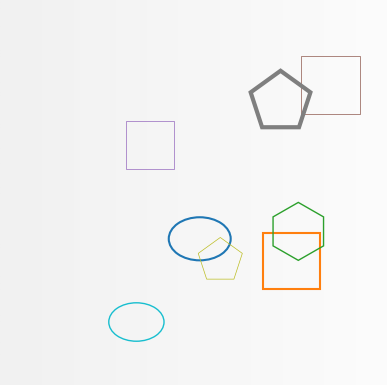[{"shape": "oval", "thickness": 1.5, "radius": 0.4, "center": [0.515, 0.38]}, {"shape": "square", "thickness": 1.5, "radius": 0.36, "center": [0.752, 0.322]}, {"shape": "hexagon", "thickness": 1, "radius": 0.38, "center": [0.77, 0.399]}, {"shape": "square", "thickness": 0.5, "radius": 0.31, "center": [0.386, 0.624]}, {"shape": "square", "thickness": 0.5, "radius": 0.38, "center": [0.852, 0.779]}, {"shape": "pentagon", "thickness": 3, "radius": 0.41, "center": [0.724, 0.735]}, {"shape": "pentagon", "thickness": 0.5, "radius": 0.3, "center": [0.568, 0.323]}, {"shape": "oval", "thickness": 1, "radius": 0.36, "center": [0.352, 0.164]}]